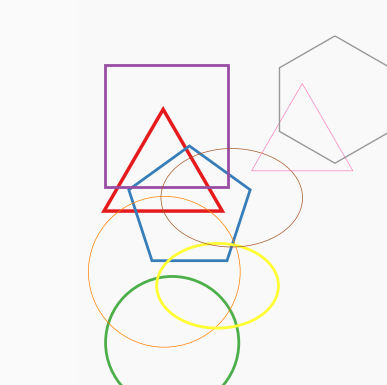[{"shape": "triangle", "thickness": 2.5, "radius": 0.88, "center": [0.421, 0.54]}, {"shape": "pentagon", "thickness": 2, "radius": 0.82, "center": [0.489, 0.456]}, {"shape": "circle", "thickness": 2, "radius": 0.86, "center": [0.444, 0.11]}, {"shape": "square", "thickness": 2, "radius": 0.8, "center": [0.429, 0.673]}, {"shape": "circle", "thickness": 0.5, "radius": 0.98, "center": [0.424, 0.294]}, {"shape": "oval", "thickness": 2, "radius": 0.79, "center": [0.561, 0.258]}, {"shape": "oval", "thickness": 0.5, "radius": 0.91, "center": [0.598, 0.486]}, {"shape": "triangle", "thickness": 0.5, "radius": 0.76, "center": [0.78, 0.632]}, {"shape": "hexagon", "thickness": 1, "radius": 0.83, "center": [0.864, 0.741]}]